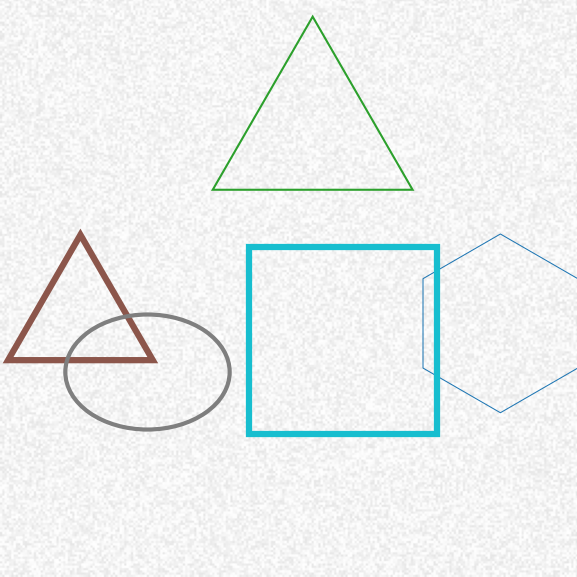[{"shape": "hexagon", "thickness": 0.5, "radius": 0.77, "center": [0.866, 0.439]}, {"shape": "triangle", "thickness": 1, "radius": 1.0, "center": [0.541, 0.77]}, {"shape": "triangle", "thickness": 3, "radius": 0.72, "center": [0.139, 0.448]}, {"shape": "oval", "thickness": 2, "radius": 0.71, "center": [0.255, 0.355]}, {"shape": "square", "thickness": 3, "radius": 0.81, "center": [0.594, 0.409]}]